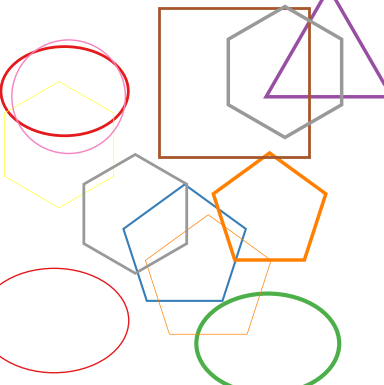[{"shape": "oval", "thickness": 1, "radius": 0.97, "center": [0.141, 0.167]}, {"shape": "oval", "thickness": 2, "radius": 0.83, "center": [0.168, 0.763]}, {"shape": "pentagon", "thickness": 1.5, "radius": 0.84, "center": [0.48, 0.354]}, {"shape": "oval", "thickness": 3, "radius": 0.93, "center": [0.696, 0.108]}, {"shape": "triangle", "thickness": 2.5, "radius": 0.94, "center": [0.854, 0.843]}, {"shape": "pentagon", "thickness": 0.5, "radius": 0.86, "center": [0.541, 0.271]}, {"shape": "pentagon", "thickness": 2.5, "radius": 0.77, "center": [0.7, 0.449]}, {"shape": "hexagon", "thickness": 0.5, "radius": 0.82, "center": [0.153, 0.624]}, {"shape": "square", "thickness": 2, "radius": 0.97, "center": [0.608, 0.786]}, {"shape": "circle", "thickness": 1, "radius": 0.74, "center": [0.178, 0.749]}, {"shape": "hexagon", "thickness": 2, "radius": 0.77, "center": [0.351, 0.444]}, {"shape": "hexagon", "thickness": 2.5, "radius": 0.85, "center": [0.74, 0.813]}]